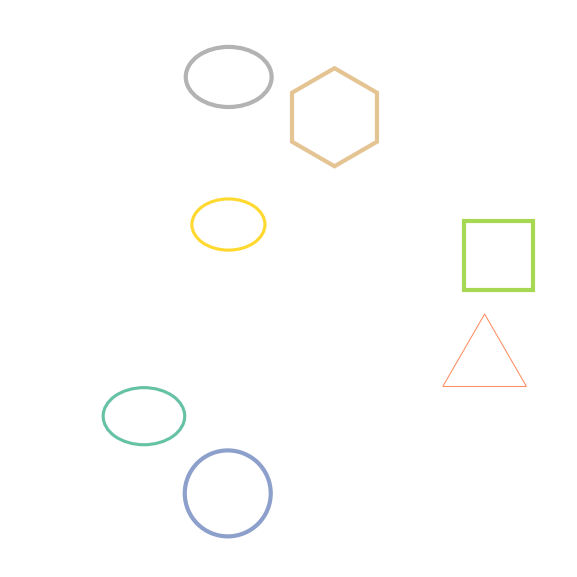[{"shape": "oval", "thickness": 1.5, "radius": 0.35, "center": [0.249, 0.278]}, {"shape": "triangle", "thickness": 0.5, "radius": 0.42, "center": [0.839, 0.372]}, {"shape": "circle", "thickness": 2, "radius": 0.37, "center": [0.394, 0.145]}, {"shape": "square", "thickness": 2, "radius": 0.3, "center": [0.863, 0.557]}, {"shape": "oval", "thickness": 1.5, "radius": 0.32, "center": [0.396, 0.61]}, {"shape": "hexagon", "thickness": 2, "radius": 0.42, "center": [0.579, 0.796]}, {"shape": "oval", "thickness": 2, "radius": 0.37, "center": [0.396, 0.866]}]